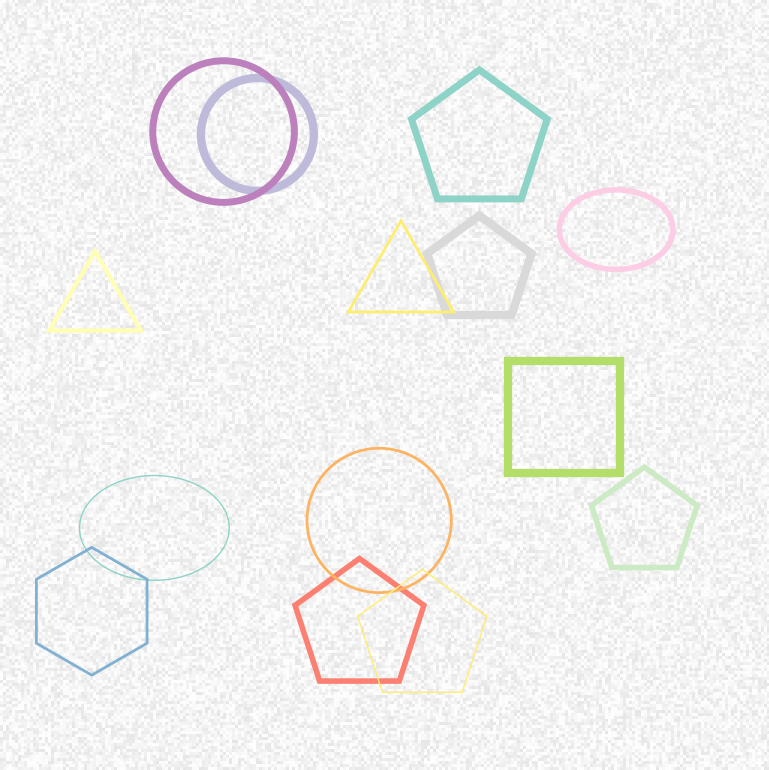[{"shape": "pentagon", "thickness": 2.5, "radius": 0.46, "center": [0.623, 0.817]}, {"shape": "oval", "thickness": 0.5, "radius": 0.49, "center": [0.2, 0.314]}, {"shape": "triangle", "thickness": 1.5, "radius": 0.34, "center": [0.123, 0.605]}, {"shape": "circle", "thickness": 3, "radius": 0.37, "center": [0.334, 0.825]}, {"shape": "pentagon", "thickness": 2, "radius": 0.44, "center": [0.467, 0.187]}, {"shape": "hexagon", "thickness": 1, "radius": 0.41, "center": [0.119, 0.206]}, {"shape": "circle", "thickness": 1, "radius": 0.47, "center": [0.492, 0.324]}, {"shape": "square", "thickness": 3, "radius": 0.36, "center": [0.732, 0.459]}, {"shape": "oval", "thickness": 2, "radius": 0.37, "center": [0.8, 0.702]}, {"shape": "pentagon", "thickness": 3, "radius": 0.36, "center": [0.623, 0.649]}, {"shape": "circle", "thickness": 2.5, "radius": 0.46, "center": [0.29, 0.829]}, {"shape": "pentagon", "thickness": 2, "radius": 0.36, "center": [0.837, 0.321]}, {"shape": "pentagon", "thickness": 0.5, "radius": 0.44, "center": [0.548, 0.172]}, {"shape": "triangle", "thickness": 1, "radius": 0.39, "center": [0.521, 0.634]}]